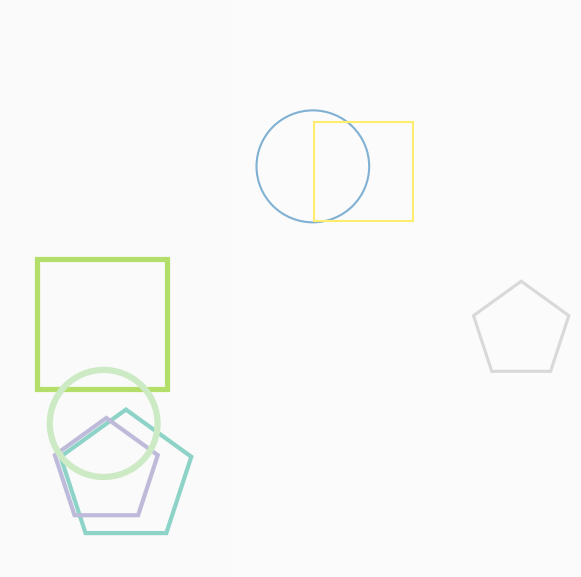[{"shape": "pentagon", "thickness": 2, "radius": 0.59, "center": [0.217, 0.172]}, {"shape": "pentagon", "thickness": 2, "radius": 0.47, "center": [0.183, 0.182]}, {"shape": "circle", "thickness": 1, "radius": 0.48, "center": [0.538, 0.711]}, {"shape": "square", "thickness": 2.5, "radius": 0.56, "center": [0.175, 0.438]}, {"shape": "pentagon", "thickness": 1.5, "radius": 0.43, "center": [0.897, 0.426]}, {"shape": "circle", "thickness": 3, "radius": 0.46, "center": [0.178, 0.266]}, {"shape": "square", "thickness": 1, "radius": 0.43, "center": [0.625, 0.702]}]